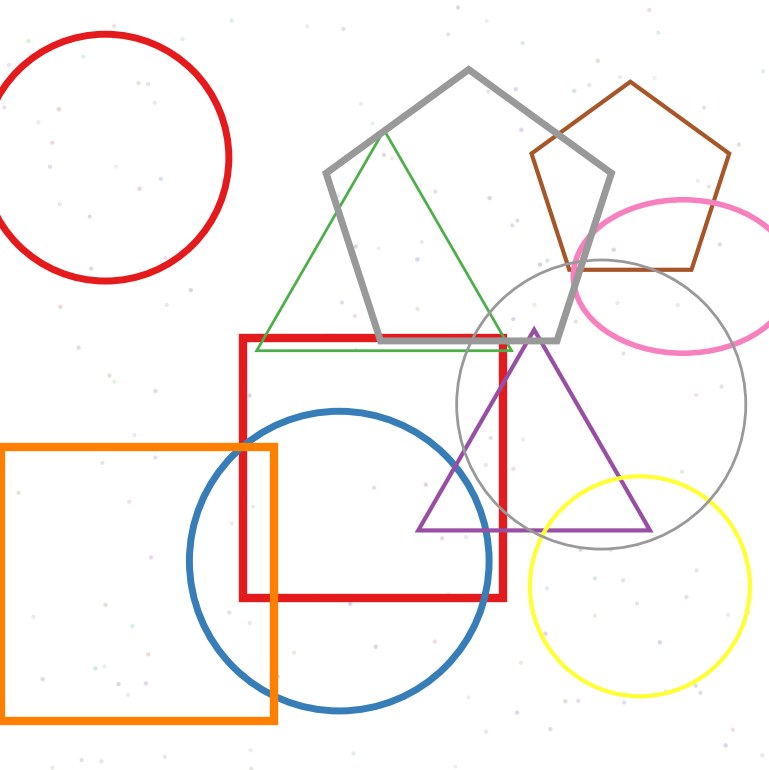[{"shape": "circle", "thickness": 2.5, "radius": 0.8, "center": [0.137, 0.795]}, {"shape": "square", "thickness": 3, "radius": 0.84, "center": [0.485, 0.393]}, {"shape": "circle", "thickness": 2.5, "radius": 0.97, "center": [0.441, 0.271]}, {"shape": "triangle", "thickness": 1, "radius": 0.96, "center": [0.499, 0.64]}, {"shape": "triangle", "thickness": 1.5, "radius": 0.87, "center": [0.694, 0.398]}, {"shape": "square", "thickness": 3, "radius": 0.89, "center": [0.178, 0.242]}, {"shape": "circle", "thickness": 1.5, "radius": 0.71, "center": [0.831, 0.239]}, {"shape": "pentagon", "thickness": 1.5, "radius": 0.68, "center": [0.819, 0.759]}, {"shape": "oval", "thickness": 2, "radius": 0.71, "center": [0.887, 0.641]}, {"shape": "circle", "thickness": 1, "radius": 0.94, "center": [0.781, 0.475]}, {"shape": "pentagon", "thickness": 2.5, "radius": 0.97, "center": [0.609, 0.715]}]